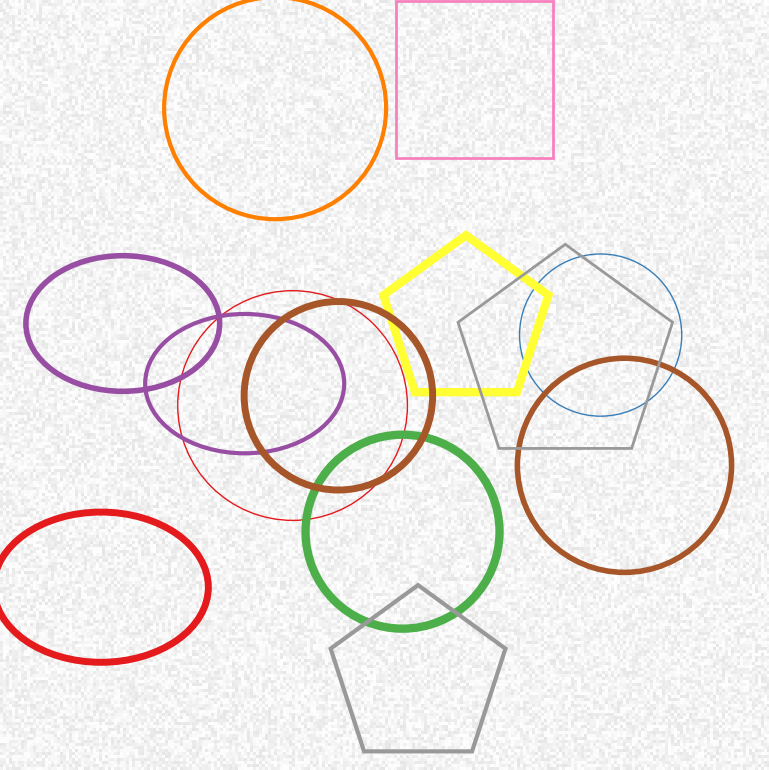[{"shape": "oval", "thickness": 2.5, "radius": 0.7, "center": [0.131, 0.237]}, {"shape": "circle", "thickness": 0.5, "radius": 0.75, "center": [0.38, 0.473]}, {"shape": "circle", "thickness": 0.5, "radius": 0.53, "center": [0.78, 0.565]}, {"shape": "circle", "thickness": 3, "radius": 0.63, "center": [0.523, 0.31]}, {"shape": "oval", "thickness": 1.5, "radius": 0.65, "center": [0.318, 0.502]}, {"shape": "oval", "thickness": 2, "radius": 0.63, "center": [0.159, 0.58]}, {"shape": "circle", "thickness": 1.5, "radius": 0.72, "center": [0.357, 0.859]}, {"shape": "pentagon", "thickness": 3, "radius": 0.56, "center": [0.605, 0.582]}, {"shape": "circle", "thickness": 2.5, "radius": 0.61, "center": [0.439, 0.486]}, {"shape": "circle", "thickness": 2, "radius": 0.7, "center": [0.811, 0.396]}, {"shape": "square", "thickness": 1, "radius": 0.51, "center": [0.616, 0.897]}, {"shape": "pentagon", "thickness": 1, "radius": 0.73, "center": [0.734, 0.536]}, {"shape": "pentagon", "thickness": 1.5, "radius": 0.6, "center": [0.543, 0.121]}]